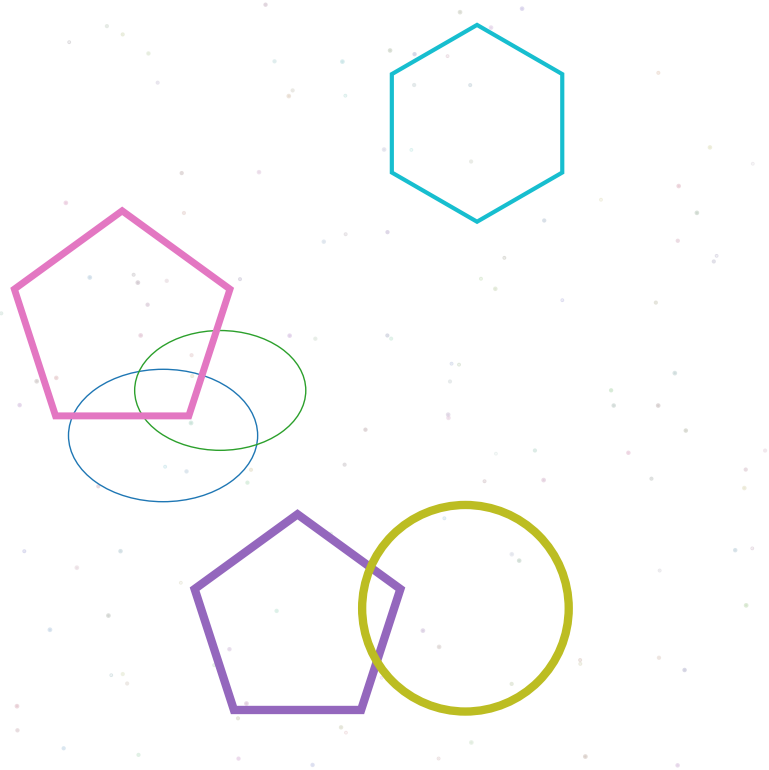[{"shape": "oval", "thickness": 0.5, "radius": 0.61, "center": [0.212, 0.434]}, {"shape": "oval", "thickness": 0.5, "radius": 0.56, "center": [0.286, 0.493]}, {"shape": "pentagon", "thickness": 3, "radius": 0.7, "center": [0.386, 0.192]}, {"shape": "pentagon", "thickness": 2.5, "radius": 0.74, "center": [0.159, 0.579]}, {"shape": "circle", "thickness": 3, "radius": 0.67, "center": [0.604, 0.21]}, {"shape": "hexagon", "thickness": 1.5, "radius": 0.64, "center": [0.62, 0.84]}]